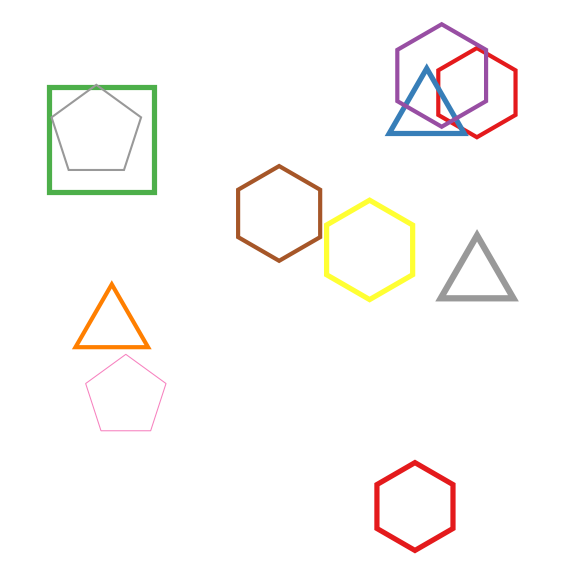[{"shape": "hexagon", "thickness": 2, "radius": 0.39, "center": [0.826, 0.839]}, {"shape": "hexagon", "thickness": 2.5, "radius": 0.38, "center": [0.719, 0.122]}, {"shape": "triangle", "thickness": 2.5, "radius": 0.38, "center": [0.739, 0.806]}, {"shape": "square", "thickness": 2.5, "radius": 0.45, "center": [0.176, 0.758]}, {"shape": "hexagon", "thickness": 2, "radius": 0.44, "center": [0.765, 0.868]}, {"shape": "triangle", "thickness": 2, "radius": 0.36, "center": [0.194, 0.434]}, {"shape": "hexagon", "thickness": 2.5, "radius": 0.43, "center": [0.64, 0.566]}, {"shape": "hexagon", "thickness": 2, "radius": 0.41, "center": [0.483, 0.63]}, {"shape": "pentagon", "thickness": 0.5, "radius": 0.37, "center": [0.218, 0.312]}, {"shape": "pentagon", "thickness": 1, "radius": 0.41, "center": [0.167, 0.771]}, {"shape": "triangle", "thickness": 3, "radius": 0.36, "center": [0.826, 0.519]}]